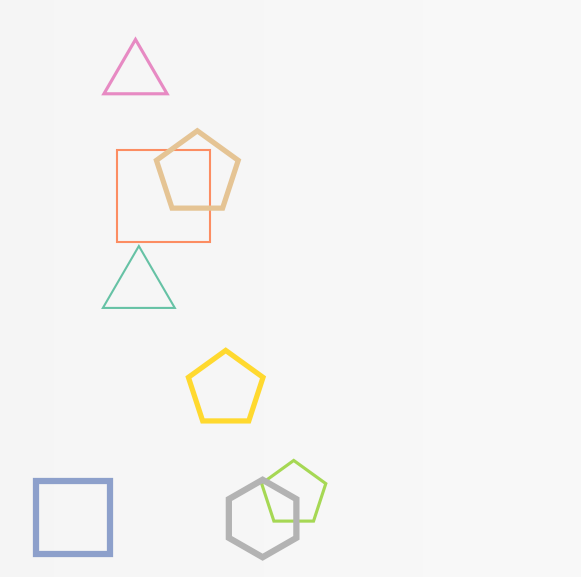[{"shape": "triangle", "thickness": 1, "radius": 0.36, "center": [0.239, 0.502]}, {"shape": "square", "thickness": 1, "radius": 0.4, "center": [0.281, 0.66]}, {"shape": "square", "thickness": 3, "radius": 0.31, "center": [0.126, 0.103]}, {"shape": "triangle", "thickness": 1.5, "radius": 0.31, "center": [0.233, 0.868]}, {"shape": "pentagon", "thickness": 1.5, "radius": 0.29, "center": [0.505, 0.144]}, {"shape": "pentagon", "thickness": 2.5, "radius": 0.34, "center": [0.388, 0.325]}, {"shape": "pentagon", "thickness": 2.5, "radius": 0.37, "center": [0.339, 0.699]}, {"shape": "hexagon", "thickness": 3, "radius": 0.34, "center": [0.452, 0.101]}]